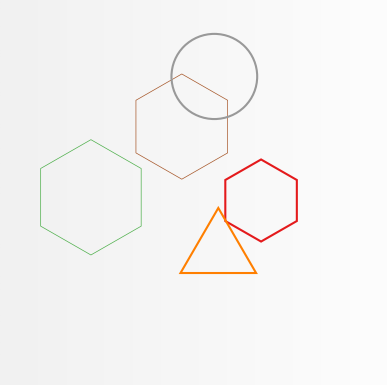[{"shape": "hexagon", "thickness": 1.5, "radius": 0.53, "center": [0.674, 0.479]}, {"shape": "hexagon", "thickness": 0.5, "radius": 0.75, "center": [0.235, 0.487]}, {"shape": "triangle", "thickness": 1.5, "radius": 0.56, "center": [0.563, 0.347]}, {"shape": "hexagon", "thickness": 0.5, "radius": 0.68, "center": [0.469, 0.671]}, {"shape": "circle", "thickness": 1.5, "radius": 0.55, "center": [0.553, 0.801]}]